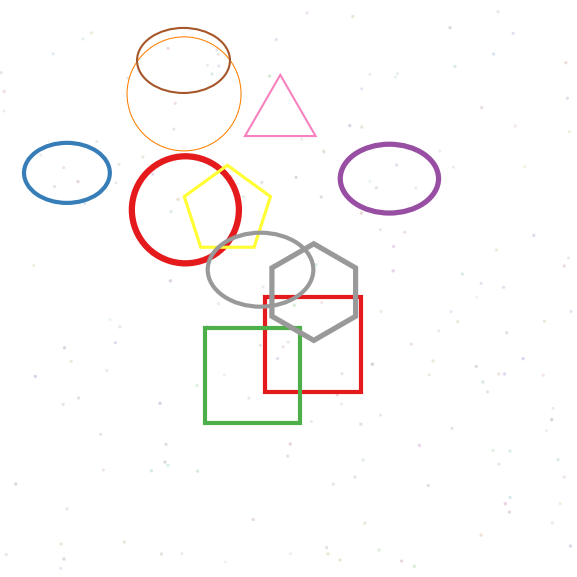[{"shape": "circle", "thickness": 3, "radius": 0.46, "center": [0.321, 0.636]}, {"shape": "square", "thickness": 2, "radius": 0.41, "center": [0.542, 0.402]}, {"shape": "oval", "thickness": 2, "radius": 0.37, "center": [0.116, 0.7]}, {"shape": "square", "thickness": 2, "radius": 0.41, "center": [0.437, 0.349]}, {"shape": "oval", "thickness": 2.5, "radius": 0.43, "center": [0.674, 0.69]}, {"shape": "circle", "thickness": 0.5, "radius": 0.49, "center": [0.319, 0.837]}, {"shape": "pentagon", "thickness": 1.5, "radius": 0.39, "center": [0.394, 0.634]}, {"shape": "oval", "thickness": 1, "radius": 0.4, "center": [0.318, 0.894]}, {"shape": "triangle", "thickness": 1, "radius": 0.35, "center": [0.485, 0.799]}, {"shape": "oval", "thickness": 2, "radius": 0.46, "center": [0.451, 0.532]}, {"shape": "hexagon", "thickness": 2.5, "radius": 0.42, "center": [0.543, 0.493]}]